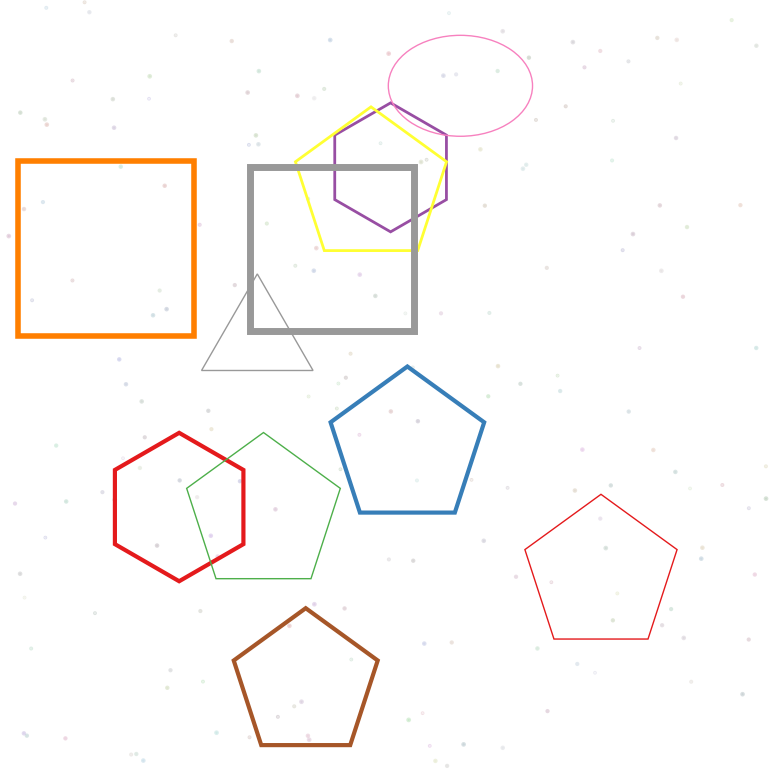[{"shape": "pentagon", "thickness": 0.5, "radius": 0.52, "center": [0.78, 0.254]}, {"shape": "hexagon", "thickness": 1.5, "radius": 0.48, "center": [0.233, 0.342]}, {"shape": "pentagon", "thickness": 1.5, "radius": 0.52, "center": [0.529, 0.419]}, {"shape": "pentagon", "thickness": 0.5, "radius": 0.52, "center": [0.342, 0.333]}, {"shape": "hexagon", "thickness": 1, "radius": 0.42, "center": [0.507, 0.783]}, {"shape": "square", "thickness": 2, "radius": 0.57, "center": [0.137, 0.677]}, {"shape": "pentagon", "thickness": 1, "radius": 0.52, "center": [0.482, 0.758]}, {"shape": "pentagon", "thickness": 1.5, "radius": 0.49, "center": [0.397, 0.112]}, {"shape": "oval", "thickness": 0.5, "radius": 0.47, "center": [0.598, 0.889]}, {"shape": "triangle", "thickness": 0.5, "radius": 0.42, "center": [0.334, 0.561]}, {"shape": "square", "thickness": 2.5, "radius": 0.53, "center": [0.432, 0.676]}]